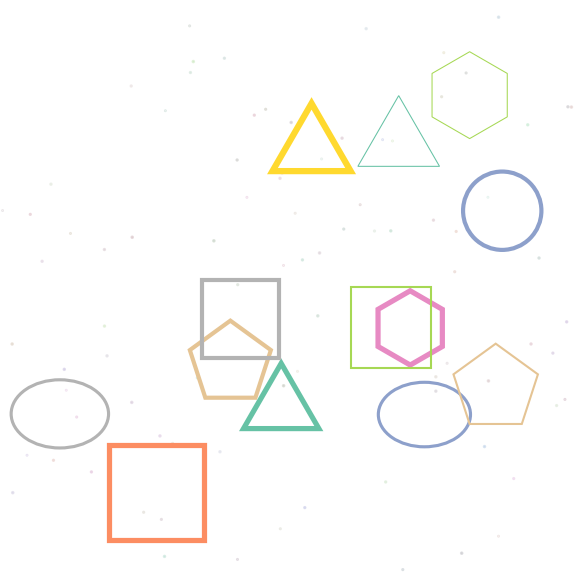[{"shape": "triangle", "thickness": 0.5, "radius": 0.41, "center": [0.69, 0.752]}, {"shape": "triangle", "thickness": 2.5, "radius": 0.38, "center": [0.487, 0.295]}, {"shape": "square", "thickness": 2.5, "radius": 0.41, "center": [0.271, 0.146]}, {"shape": "oval", "thickness": 1.5, "radius": 0.4, "center": [0.735, 0.281]}, {"shape": "circle", "thickness": 2, "radius": 0.34, "center": [0.87, 0.634]}, {"shape": "hexagon", "thickness": 2.5, "radius": 0.32, "center": [0.71, 0.431]}, {"shape": "hexagon", "thickness": 0.5, "radius": 0.38, "center": [0.813, 0.834]}, {"shape": "square", "thickness": 1, "radius": 0.35, "center": [0.677, 0.432]}, {"shape": "triangle", "thickness": 3, "radius": 0.39, "center": [0.539, 0.742]}, {"shape": "pentagon", "thickness": 1, "radius": 0.38, "center": [0.858, 0.327]}, {"shape": "pentagon", "thickness": 2, "radius": 0.37, "center": [0.399, 0.37]}, {"shape": "oval", "thickness": 1.5, "radius": 0.42, "center": [0.104, 0.282]}, {"shape": "square", "thickness": 2, "radius": 0.34, "center": [0.416, 0.447]}]